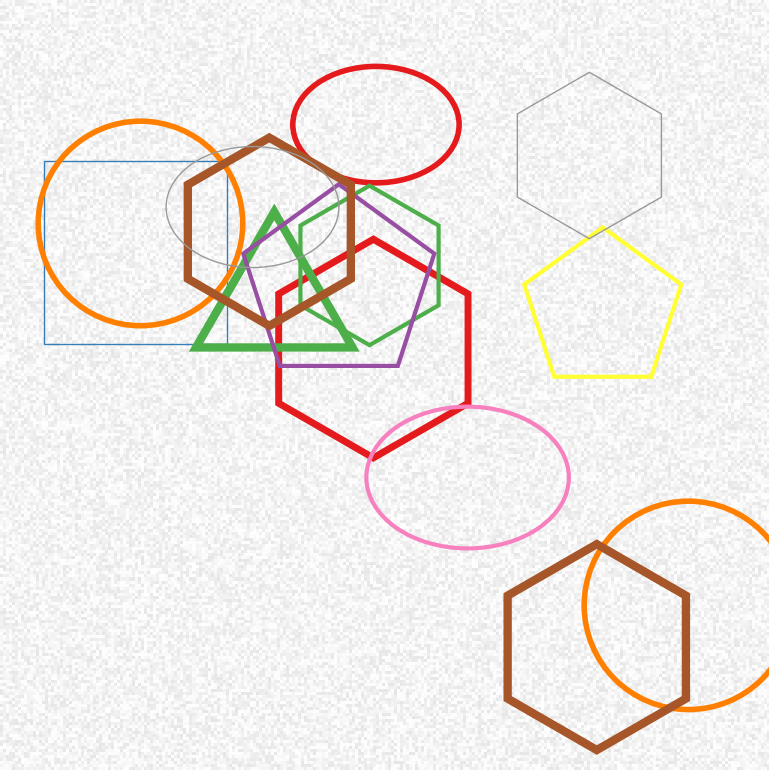[{"shape": "oval", "thickness": 2, "radius": 0.54, "center": [0.488, 0.838]}, {"shape": "hexagon", "thickness": 2.5, "radius": 0.71, "center": [0.485, 0.547]}, {"shape": "square", "thickness": 0.5, "radius": 0.59, "center": [0.176, 0.672]}, {"shape": "triangle", "thickness": 3, "radius": 0.59, "center": [0.356, 0.607]}, {"shape": "hexagon", "thickness": 1.5, "radius": 0.52, "center": [0.48, 0.655]}, {"shape": "pentagon", "thickness": 1.5, "radius": 0.65, "center": [0.44, 0.63]}, {"shape": "circle", "thickness": 2, "radius": 0.68, "center": [0.894, 0.214]}, {"shape": "circle", "thickness": 2, "radius": 0.66, "center": [0.182, 0.71]}, {"shape": "pentagon", "thickness": 1.5, "radius": 0.54, "center": [0.783, 0.597]}, {"shape": "hexagon", "thickness": 3, "radius": 0.67, "center": [0.775, 0.16]}, {"shape": "hexagon", "thickness": 3, "radius": 0.61, "center": [0.35, 0.699]}, {"shape": "oval", "thickness": 1.5, "radius": 0.66, "center": [0.607, 0.38]}, {"shape": "hexagon", "thickness": 0.5, "radius": 0.54, "center": [0.765, 0.798]}, {"shape": "oval", "thickness": 0.5, "radius": 0.56, "center": [0.328, 0.731]}]